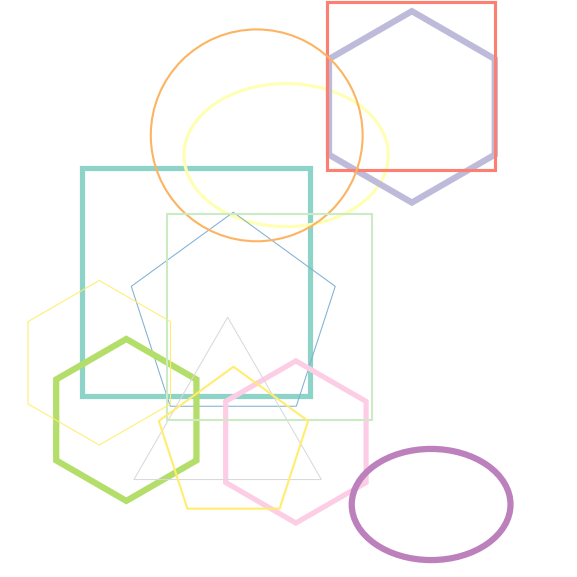[{"shape": "square", "thickness": 2.5, "radius": 0.99, "center": [0.339, 0.51]}, {"shape": "oval", "thickness": 1.5, "radius": 0.88, "center": [0.495, 0.731]}, {"shape": "hexagon", "thickness": 3, "radius": 0.83, "center": [0.713, 0.814]}, {"shape": "square", "thickness": 1.5, "radius": 0.73, "center": [0.712, 0.85]}, {"shape": "pentagon", "thickness": 0.5, "radius": 0.93, "center": [0.404, 0.446]}, {"shape": "circle", "thickness": 1, "radius": 0.92, "center": [0.445, 0.765]}, {"shape": "hexagon", "thickness": 3, "radius": 0.7, "center": [0.219, 0.272]}, {"shape": "hexagon", "thickness": 2.5, "radius": 0.7, "center": [0.512, 0.234]}, {"shape": "triangle", "thickness": 0.5, "radius": 0.94, "center": [0.394, 0.262]}, {"shape": "oval", "thickness": 3, "radius": 0.69, "center": [0.747, 0.126]}, {"shape": "square", "thickness": 1, "radius": 0.89, "center": [0.467, 0.45]}, {"shape": "hexagon", "thickness": 0.5, "radius": 0.71, "center": [0.172, 0.371]}, {"shape": "pentagon", "thickness": 1, "radius": 0.68, "center": [0.404, 0.228]}]